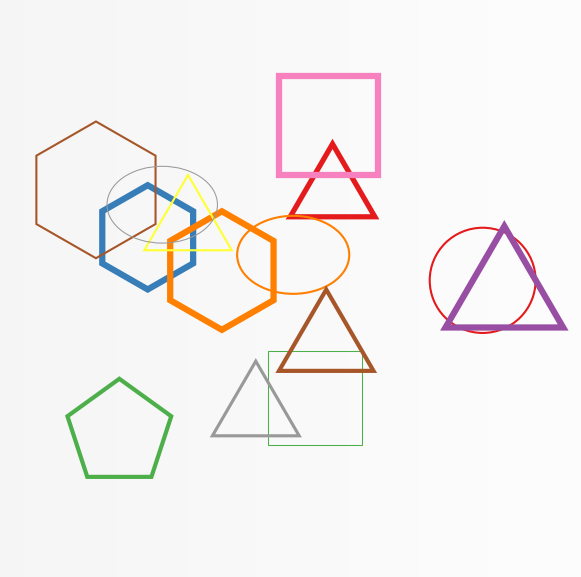[{"shape": "triangle", "thickness": 2.5, "radius": 0.42, "center": [0.572, 0.666]}, {"shape": "circle", "thickness": 1, "radius": 0.46, "center": [0.83, 0.514]}, {"shape": "hexagon", "thickness": 3, "radius": 0.45, "center": [0.254, 0.588]}, {"shape": "pentagon", "thickness": 2, "radius": 0.47, "center": [0.205, 0.249]}, {"shape": "square", "thickness": 0.5, "radius": 0.4, "center": [0.542, 0.31]}, {"shape": "triangle", "thickness": 3, "radius": 0.58, "center": [0.868, 0.49]}, {"shape": "oval", "thickness": 1, "radius": 0.48, "center": [0.504, 0.558]}, {"shape": "hexagon", "thickness": 3, "radius": 0.51, "center": [0.382, 0.531]}, {"shape": "triangle", "thickness": 1, "radius": 0.43, "center": [0.323, 0.609]}, {"shape": "triangle", "thickness": 2, "radius": 0.47, "center": [0.561, 0.404]}, {"shape": "hexagon", "thickness": 1, "radius": 0.59, "center": [0.165, 0.67]}, {"shape": "square", "thickness": 3, "radius": 0.43, "center": [0.565, 0.782]}, {"shape": "oval", "thickness": 0.5, "radius": 0.47, "center": [0.279, 0.645]}, {"shape": "triangle", "thickness": 1.5, "radius": 0.43, "center": [0.44, 0.288]}]